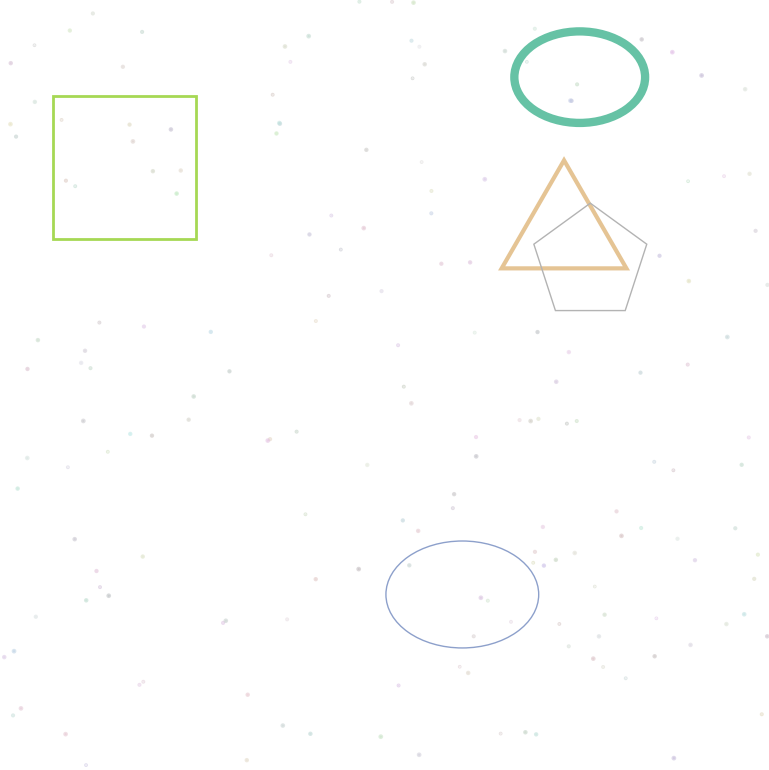[{"shape": "oval", "thickness": 3, "radius": 0.42, "center": [0.753, 0.9]}, {"shape": "oval", "thickness": 0.5, "radius": 0.5, "center": [0.6, 0.228]}, {"shape": "square", "thickness": 1, "radius": 0.46, "center": [0.162, 0.783]}, {"shape": "triangle", "thickness": 1.5, "radius": 0.47, "center": [0.733, 0.698]}, {"shape": "pentagon", "thickness": 0.5, "radius": 0.39, "center": [0.767, 0.659]}]